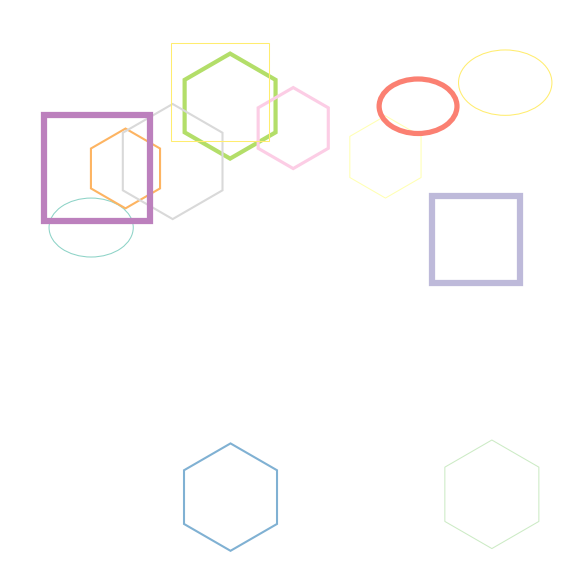[{"shape": "oval", "thickness": 0.5, "radius": 0.36, "center": [0.158, 0.605]}, {"shape": "hexagon", "thickness": 0.5, "radius": 0.36, "center": [0.667, 0.727]}, {"shape": "square", "thickness": 3, "radius": 0.38, "center": [0.825, 0.584]}, {"shape": "oval", "thickness": 2.5, "radius": 0.34, "center": [0.724, 0.815]}, {"shape": "hexagon", "thickness": 1, "radius": 0.46, "center": [0.399, 0.138]}, {"shape": "hexagon", "thickness": 1, "radius": 0.35, "center": [0.217, 0.707]}, {"shape": "hexagon", "thickness": 2, "radius": 0.45, "center": [0.398, 0.815]}, {"shape": "hexagon", "thickness": 1.5, "radius": 0.35, "center": [0.508, 0.777]}, {"shape": "hexagon", "thickness": 1, "radius": 0.5, "center": [0.299, 0.719]}, {"shape": "square", "thickness": 3, "radius": 0.46, "center": [0.168, 0.708]}, {"shape": "hexagon", "thickness": 0.5, "radius": 0.47, "center": [0.852, 0.143]}, {"shape": "oval", "thickness": 0.5, "radius": 0.4, "center": [0.875, 0.856]}, {"shape": "square", "thickness": 0.5, "radius": 0.42, "center": [0.381, 0.84]}]